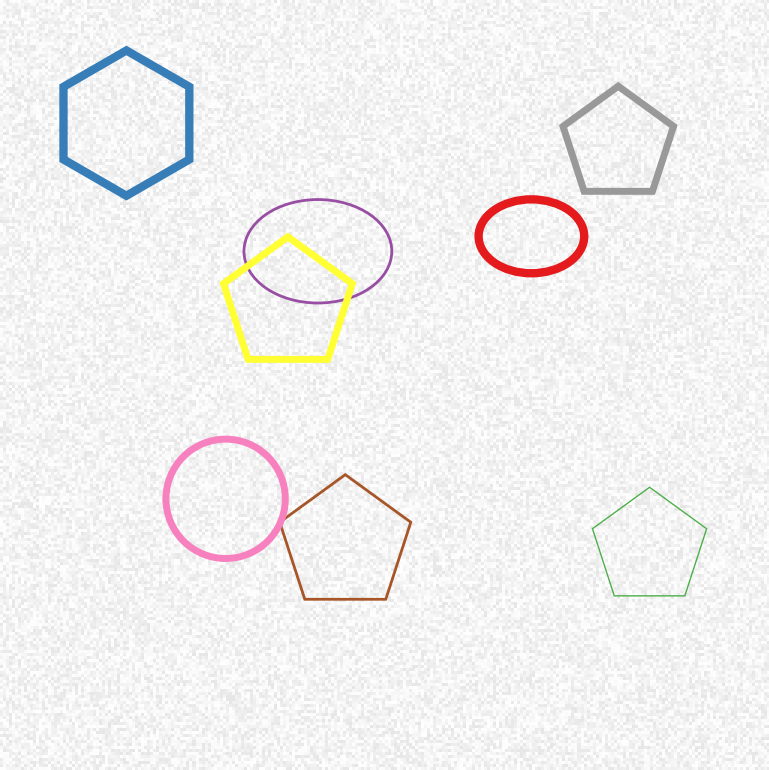[{"shape": "oval", "thickness": 3, "radius": 0.34, "center": [0.69, 0.693]}, {"shape": "hexagon", "thickness": 3, "radius": 0.47, "center": [0.164, 0.84]}, {"shape": "pentagon", "thickness": 0.5, "radius": 0.39, "center": [0.844, 0.289]}, {"shape": "oval", "thickness": 1, "radius": 0.48, "center": [0.413, 0.674]}, {"shape": "pentagon", "thickness": 2.5, "radius": 0.44, "center": [0.374, 0.604]}, {"shape": "pentagon", "thickness": 1, "radius": 0.45, "center": [0.448, 0.294]}, {"shape": "circle", "thickness": 2.5, "radius": 0.39, "center": [0.293, 0.352]}, {"shape": "pentagon", "thickness": 2.5, "radius": 0.38, "center": [0.803, 0.813]}]